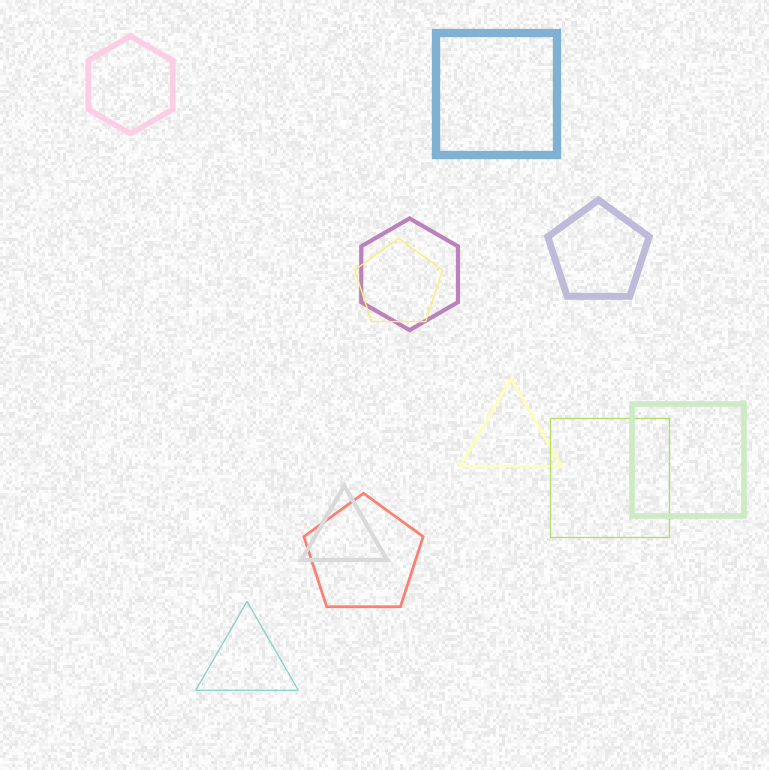[{"shape": "triangle", "thickness": 0.5, "radius": 0.38, "center": [0.321, 0.142]}, {"shape": "triangle", "thickness": 1, "radius": 0.38, "center": [0.664, 0.432]}, {"shape": "pentagon", "thickness": 2.5, "radius": 0.35, "center": [0.777, 0.671]}, {"shape": "pentagon", "thickness": 1, "radius": 0.41, "center": [0.472, 0.278]}, {"shape": "square", "thickness": 3, "radius": 0.39, "center": [0.644, 0.878]}, {"shape": "square", "thickness": 0.5, "radius": 0.39, "center": [0.792, 0.38]}, {"shape": "hexagon", "thickness": 2, "radius": 0.32, "center": [0.169, 0.89]}, {"shape": "triangle", "thickness": 1.5, "radius": 0.32, "center": [0.447, 0.305]}, {"shape": "hexagon", "thickness": 1.5, "radius": 0.36, "center": [0.532, 0.644]}, {"shape": "square", "thickness": 2, "radius": 0.36, "center": [0.894, 0.402]}, {"shape": "pentagon", "thickness": 0.5, "radius": 0.3, "center": [0.518, 0.631]}]